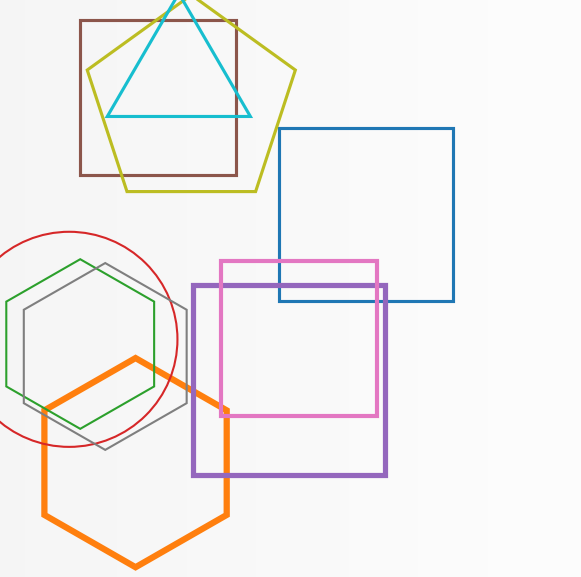[{"shape": "square", "thickness": 1.5, "radius": 0.75, "center": [0.63, 0.628]}, {"shape": "hexagon", "thickness": 3, "radius": 0.91, "center": [0.233, 0.198]}, {"shape": "hexagon", "thickness": 1, "radius": 0.73, "center": [0.138, 0.403]}, {"shape": "circle", "thickness": 1, "radius": 0.93, "center": [0.119, 0.412]}, {"shape": "square", "thickness": 2.5, "radius": 0.83, "center": [0.497, 0.341]}, {"shape": "square", "thickness": 1.5, "radius": 0.67, "center": [0.271, 0.83]}, {"shape": "square", "thickness": 2, "radius": 0.67, "center": [0.514, 0.412]}, {"shape": "hexagon", "thickness": 1, "radius": 0.81, "center": [0.181, 0.382]}, {"shape": "pentagon", "thickness": 1.5, "radius": 0.94, "center": [0.329, 0.82]}, {"shape": "triangle", "thickness": 1.5, "radius": 0.71, "center": [0.308, 0.869]}]